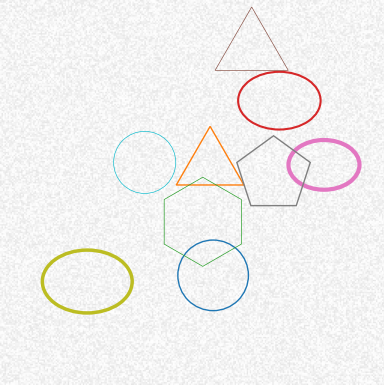[{"shape": "circle", "thickness": 1, "radius": 0.46, "center": [0.554, 0.285]}, {"shape": "triangle", "thickness": 1, "radius": 0.51, "center": [0.546, 0.57]}, {"shape": "hexagon", "thickness": 0.5, "radius": 0.58, "center": [0.527, 0.424]}, {"shape": "oval", "thickness": 1.5, "radius": 0.54, "center": [0.726, 0.739]}, {"shape": "triangle", "thickness": 0.5, "radius": 0.55, "center": [0.654, 0.872]}, {"shape": "oval", "thickness": 3, "radius": 0.46, "center": [0.841, 0.572]}, {"shape": "pentagon", "thickness": 1, "radius": 0.5, "center": [0.711, 0.547]}, {"shape": "oval", "thickness": 2.5, "radius": 0.58, "center": [0.227, 0.269]}, {"shape": "circle", "thickness": 0.5, "radius": 0.4, "center": [0.376, 0.578]}]